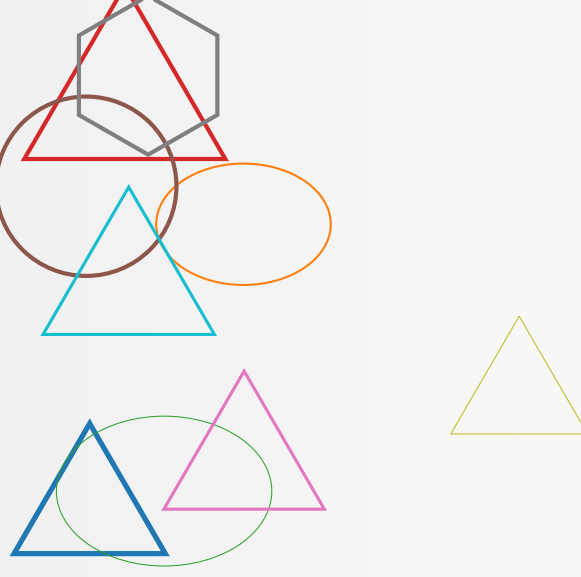[{"shape": "triangle", "thickness": 2.5, "radius": 0.75, "center": [0.154, 0.116]}, {"shape": "oval", "thickness": 1, "radius": 0.75, "center": [0.419, 0.611]}, {"shape": "oval", "thickness": 0.5, "radius": 0.93, "center": [0.282, 0.149]}, {"shape": "triangle", "thickness": 2, "radius": 1.0, "center": [0.215, 0.824]}, {"shape": "circle", "thickness": 2, "radius": 0.78, "center": [0.148, 0.677]}, {"shape": "triangle", "thickness": 1.5, "radius": 0.8, "center": [0.42, 0.197]}, {"shape": "hexagon", "thickness": 2, "radius": 0.69, "center": [0.255, 0.869]}, {"shape": "triangle", "thickness": 0.5, "radius": 0.68, "center": [0.893, 0.316]}, {"shape": "triangle", "thickness": 1.5, "radius": 0.85, "center": [0.221, 0.505]}]